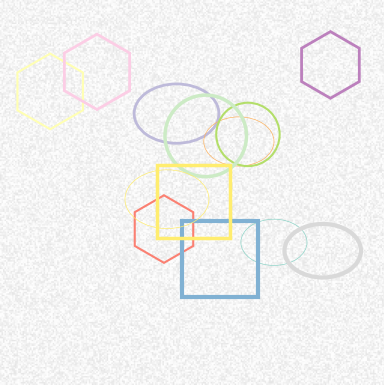[{"shape": "oval", "thickness": 0.5, "radius": 0.43, "center": [0.712, 0.371]}, {"shape": "hexagon", "thickness": 1.5, "radius": 0.49, "center": [0.13, 0.763]}, {"shape": "oval", "thickness": 2, "radius": 0.55, "center": [0.458, 0.705]}, {"shape": "hexagon", "thickness": 1.5, "radius": 0.44, "center": [0.426, 0.405]}, {"shape": "square", "thickness": 3, "radius": 0.49, "center": [0.572, 0.327]}, {"shape": "oval", "thickness": 0.5, "radius": 0.46, "center": [0.62, 0.633]}, {"shape": "circle", "thickness": 1.5, "radius": 0.41, "center": [0.644, 0.651]}, {"shape": "hexagon", "thickness": 2, "radius": 0.49, "center": [0.252, 0.813]}, {"shape": "oval", "thickness": 3, "radius": 0.5, "center": [0.838, 0.349]}, {"shape": "hexagon", "thickness": 2, "radius": 0.43, "center": [0.858, 0.831]}, {"shape": "circle", "thickness": 2.5, "radius": 0.53, "center": [0.534, 0.647]}, {"shape": "square", "thickness": 2.5, "radius": 0.47, "center": [0.503, 0.476]}, {"shape": "oval", "thickness": 0.5, "radius": 0.55, "center": [0.434, 0.483]}]